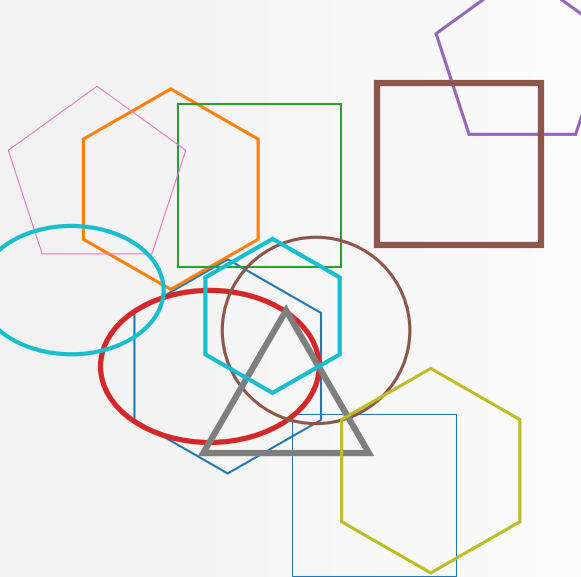[{"shape": "hexagon", "thickness": 1, "radius": 0.93, "center": [0.392, 0.365]}, {"shape": "square", "thickness": 0.5, "radius": 0.7, "center": [0.644, 0.142]}, {"shape": "hexagon", "thickness": 1.5, "radius": 0.87, "center": [0.294, 0.672]}, {"shape": "square", "thickness": 1, "radius": 0.7, "center": [0.446, 0.678]}, {"shape": "oval", "thickness": 2.5, "radius": 0.94, "center": [0.361, 0.365]}, {"shape": "pentagon", "thickness": 1.5, "radius": 0.78, "center": [0.899, 0.893]}, {"shape": "circle", "thickness": 1.5, "radius": 0.81, "center": [0.544, 0.427]}, {"shape": "square", "thickness": 3, "radius": 0.7, "center": [0.789, 0.715]}, {"shape": "pentagon", "thickness": 0.5, "radius": 0.8, "center": [0.167, 0.689]}, {"shape": "triangle", "thickness": 3, "radius": 0.82, "center": [0.492, 0.297]}, {"shape": "hexagon", "thickness": 1.5, "radius": 0.89, "center": [0.741, 0.184]}, {"shape": "hexagon", "thickness": 2, "radius": 0.67, "center": [0.469, 0.452]}, {"shape": "oval", "thickness": 2, "radius": 0.79, "center": [0.123, 0.497]}]